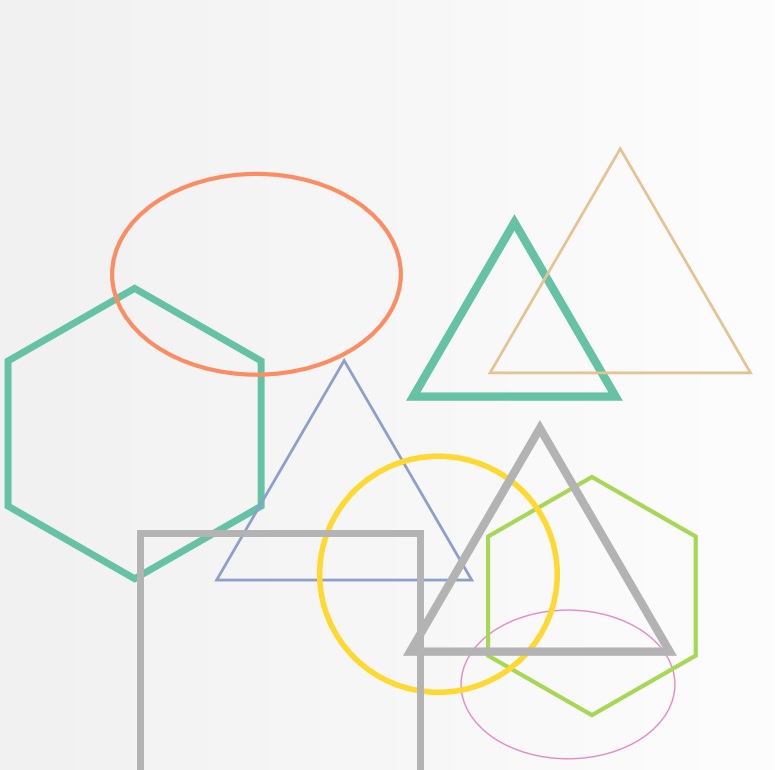[{"shape": "triangle", "thickness": 3, "radius": 0.75, "center": [0.664, 0.56]}, {"shape": "hexagon", "thickness": 2.5, "radius": 0.94, "center": [0.174, 0.437]}, {"shape": "oval", "thickness": 1.5, "radius": 0.93, "center": [0.331, 0.644]}, {"shape": "triangle", "thickness": 1, "radius": 0.95, "center": [0.444, 0.342]}, {"shape": "oval", "thickness": 0.5, "radius": 0.69, "center": [0.733, 0.111]}, {"shape": "hexagon", "thickness": 1.5, "radius": 0.77, "center": [0.764, 0.226]}, {"shape": "circle", "thickness": 2, "radius": 0.77, "center": [0.566, 0.254]}, {"shape": "triangle", "thickness": 1, "radius": 0.97, "center": [0.8, 0.613]}, {"shape": "square", "thickness": 2.5, "radius": 0.9, "center": [0.361, 0.128]}, {"shape": "triangle", "thickness": 3, "radius": 0.97, "center": [0.697, 0.25]}]